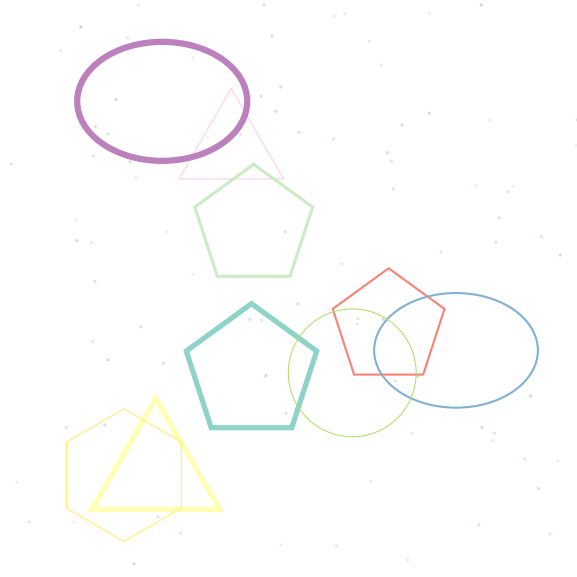[{"shape": "pentagon", "thickness": 2.5, "radius": 0.59, "center": [0.435, 0.355]}, {"shape": "triangle", "thickness": 2.5, "radius": 0.64, "center": [0.27, 0.181]}, {"shape": "pentagon", "thickness": 1, "radius": 0.51, "center": [0.673, 0.433]}, {"shape": "oval", "thickness": 1, "radius": 0.71, "center": [0.79, 0.392]}, {"shape": "circle", "thickness": 0.5, "radius": 0.55, "center": [0.61, 0.353]}, {"shape": "triangle", "thickness": 0.5, "radius": 0.52, "center": [0.401, 0.742]}, {"shape": "oval", "thickness": 3, "radius": 0.74, "center": [0.281, 0.824]}, {"shape": "pentagon", "thickness": 1.5, "radius": 0.54, "center": [0.439, 0.607]}, {"shape": "hexagon", "thickness": 0.5, "radius": 0.57, "center": [0.215, 0.176]}]